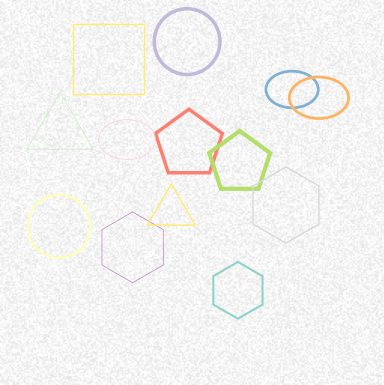[{"shape": "hexagon", "thickness": 1.5, "radius": 0.37, "center": [0.618, 0.246]}, {"shape": "circle", "thickness": 1.5, "radius": 0.41, "center": [0.154, 0.412]}, {"shape": "circle", "thickness": 2.5, "radius": 0.43, "center": [0.486, 0.892]}, {"shape": "pentagon", "thickness": 2.5, "radius": 0.46, "center": [0.491, 0.625]}, {"shape": "oval", "thickness": 2, "radius": 0.34, "center": [0.759, 0.768]}, {"shape": "oval", "thickness": 2, "radius": 0.38, "center": [0.829, 0.746]}, {"shape": "pentagon", "thickness": 3, "radius": 0.42, "center": [0.623, 0.577]}, {"shape": "oval", "thickness": 0.5, "radius": 0.37, "center": [0.33, 0.637]}, {"shape": "hexagon", "thickness": 1, "radius": 0.49, "center": [0.743, 0.468]}, {"shape": "hexagon", "thickness": 0.5, "radius": 0.46, "center": [0.344, 0.358]}, {"shape": "triangle", "thickness": 0.5, "radius": 0.5, "center": [0.156, 0.662]}, {"shape": "triangle", "thickness": 1, "radius": 0.36, "center": [0.445, 0.451]}, {"shape": "square", "thickness": 1, "radius": 0.46, "center": [0.282, 0.846]}]